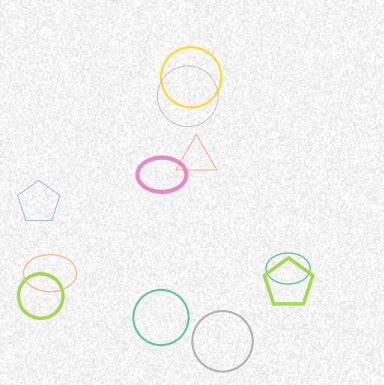[{"shape": "oval", "thickness": 1, "radius": 0.29, "center": [0.748, 0.302]}, {"shape": "circle", "thickness": 1.5, "radius": 0.36, "center": [0.418, 0.175]}, {"shape": "triangle", "thickness": 0.5, "radius": 0.31, "center": [0.51, 0.589]}, {"shape": "pentagon", "thickness": 0.5, "radius": 0.29, "center": [0.101, 0.474]}, {"shape": "oval", "thickness": 3, "radius": 0.32, "center": [0.421, 0.546]}, {"shape": "circle", "thickness": 2.5, "radius": 0.29, "center": [0.106, 0.231]}, {"shape": "pentagon", "thickness": 2.5, "radius": 0.33, "center": [0.75, 0.264]}, {"shape": "circle", "thickness": 1.5, "radius": 0.39, "center": [0.497, 0.799]}, {"shape": "oval", "thickness": 1, "radius": 0.34, "center": [0.13, 0.29]}, {"shape": "circle", "thickness": 1.5, "radius": 0.39, "center": [0.578, 0.113]}, {"shape": "circle", "thickness": 0.5, "radius": 0.39, "center": [0.488, 0.75]}]